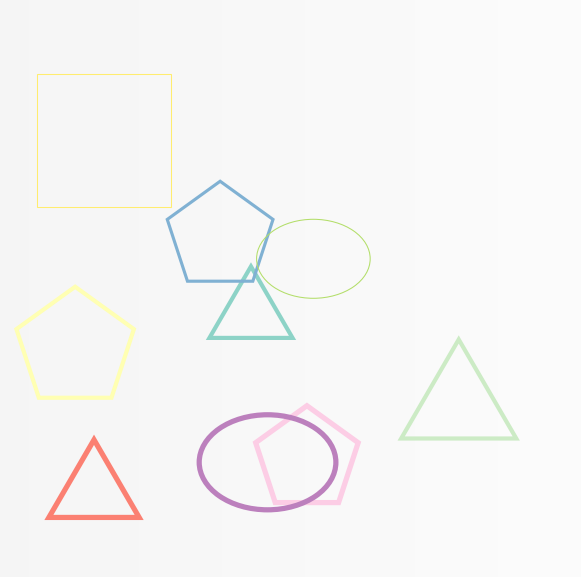[{"shape": "triangle", "thickness": 2, "radius": 0.41, "center": [0.432, 0.455]}, {"shape": "pentagon", "thickness": 2, "radius": 0.53, "center": [0.129, 0.396]}, {"shape": "triangle", "thickness": 2.5, "radius": 0.45, "center": [0.162, 0.148]}, {"shape": "pentagon", "thickness": 1.5, "radius": 0.48, "center": [0.379, 0.59]}, {"shape": "oval", "thickness": 0.5, "radius": 0.49, "center": [0.539, 0.551]}, {"shape": "pentagon", "thickness": 2.5, "radius": 0.46, "center": [0.528, 0.204]}, {"shape": "oval", "thickness": 2.5, "radius": 0.59, "center": [0.46, 0.199]}, {"shape": "triangle", "thickness": 2, "radius": 0.57, "center": [0.789, 0.297]}, {"shape": "square", "thickness": 0.5, "radius": 0.58, "center": [0.178, 0.755]}]